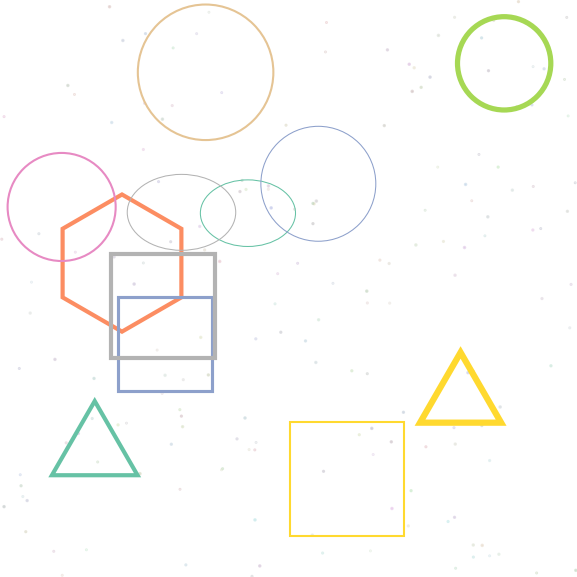[{"shape": "triangle", "thickness": 2, "radius": 0.43, "center": [0.164, 0.219]}, {"shape": "oval", "thickness": 0.5, "radius": 0.41, "center": [0.429, 0.63]}, {"shape": "hexagon", "thickness": 2, "radius": 0.59, "center": [0.211, 0.544]}, {"shape": "square", "thickness": 1.5, "radius": 0.4, "center": [0.285, 0.404]}, {"shape": "circle", "thickness": 0.5, "radius": 0.5, "center": [0.551, 0.681]}, {"shape": "circle", "thickness": 1, "radius": 0.47, "center": [0.107, 0.641]}, {"shape": "circle", "thickness": 2.5, "radius": 0.4, "center": [0.873, 0.889]}, {"shape": "square", "thickness": 1, "radius": 0.49, "center": [0.601, 0.169]}, {"shape": "triangle", "thickness": 3, "radius": 0.41, "center": [0.798, 0.308]}, {"shape": "circle", "thickness": 1, "radius": 0.59, "center": [0.356, 0.874]}, {"shape": "oval", "thickness": 0.5, "radius": 0.47, "center": [0.314, 0.631]}, {"shape": "square", "thickness": 2, "radius": 0.45, "center": [0.282, 0.469]}]